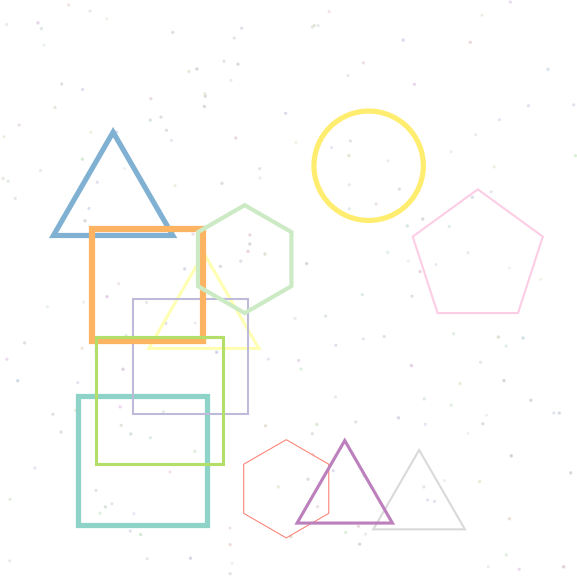[{"shape": "square", "thickness": 2.5, "radius": 0.56, "center": [0.247, 0.201]}, {"shape": "triangle", "thickness": 1.5, "radius": 0.55, "center": [0.353, 0.451]}, {"shape": "square", "thickness": 1, "radius": 0.5, "center": [0.33, 0.382]}, {"shape": "hexagon", "thickness": 0.5, "radius": 0.43, "center": [0.496, 0.153]}, {"shape": "triangle", "thickness": 2.5, "radius": 0.6, "center": [0.196, 0.651]}, {"shape": "square", "thickness": 3, "radius": 0.48, "center": [0.255, 0.506]}, {"shape": "square", "thickness": 1.5, "radius": 0.55, "center": [0.276, 0.306]}, {"shape": "pentagon", "thickness": 1, "radius": 0.59, "center": [0.827, 0.553]}, {"shape": "triangle", "thickness": 1, "radius": 0.46, "center": [0.726, 0.128]}, {"shape": "triangle", "thickness": 1.5, "radius": 0.48, "center": [0.597, 0.141]}, {"shape": "hexagon", "thickness": 2, "radius": 0.47, "center": [0.424, 0.55]}, {"shape": "circle", "thickness": 2.5, "radius": 0.47, "center": [0.638, 0.712]}]